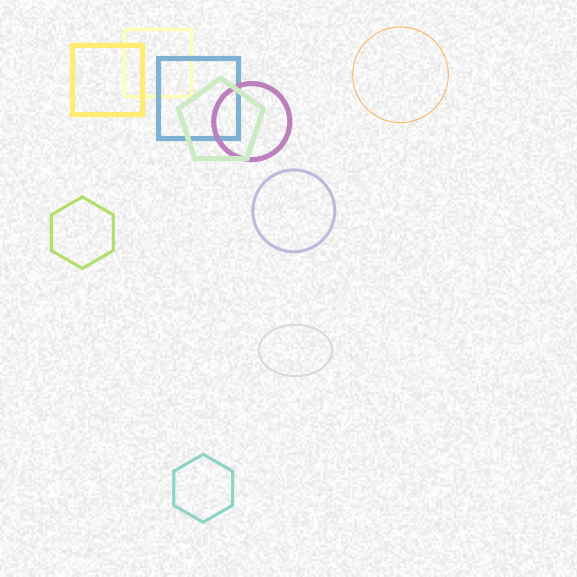[{"shape": "hexagon", "thickness": 1.5, "radius": 0.29, "center": [0.352, 0.154]}, {"shape": "square", "thickness": 1.5, "radius": 0.29, "center": [0.273, 0.891]}, {"shape": "circle", "thickness": 1.5, "radius": 0.35, "center": [0.509, 0.634]}, {"shape": "square", "thickness": 2.5, "radius": 0.35, "center": [0.343, 0.829]}, {"shape": "circle", "thickness": 0.5, "radius": 0.41, "center": [0.694, 0.87]}, {"shape": "hexagon", "thickness": 1.5, "radius": 0.31, "center": [0.143, 0.596]}, {"shape": "oval", "thickness": 1, "radius": 0.32, "center": [0.512, 0.392]}, {"shape": "circle", "thickness": 2.5, "radius": 0.33, "center": [0.436, 0.789]}, {"shape": "pentagon", "thickness": 2.5, "radius": 0.39, "center": [0.382, 0.787]}, {"shape": "square", "thickness": 2.5, "radius": 0.3, "center": [0.185, 0.862]}]